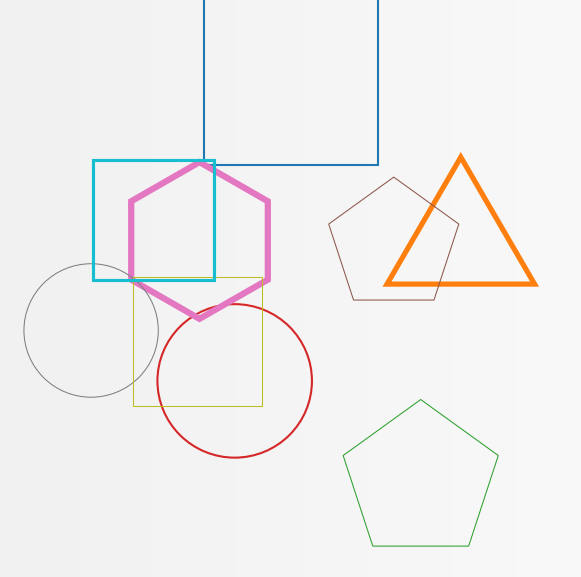[{"shape": "square", "thickness": 1, "radius": 0.75, "center": [0.501, 0.863]}, {"shape": "triangle", "thickness": 2.5, "radius": 0.73, "center": [0.793, 0.58]}, {"shape": "pentagon", "thickness": 0.5, "radius": 0.7, "center": [0.724, 0.167]}, {"shape": "circle", "thickness": 1, "radius": 0.66, "center": [0.404, 0.34]}, {"shape": "pentagon", "thickness": 0.5, "radius": 0.59, "center": [0.677, 0.575]}, {"shape": "hexagon", "thickness": 3, "radius": 0.68, "center": [0.343, 0.583]}, {"shape": "circle", "thickness": 0.5, "radius": 0.58, "center": [0.157, 0.427]}, {"shape": "square", "thickness": 0.5, "radius": 0.55, "center": [0.34, 0.408]}, {"shape": "square", "thickness": 1.5, "radius": 0.52, "center": [0.264, 0.619]}]